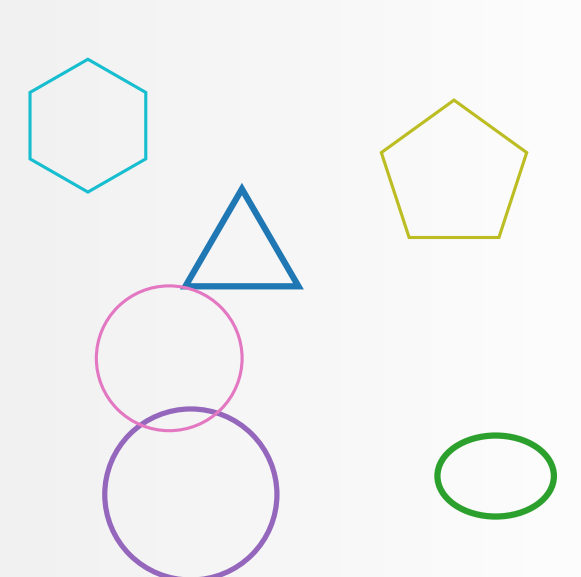[{"shape": "triangle", "thickness": 3, "radius": 0.56, "center": [0.416, 0.56]}, {"shape": "oval", "thickness": 3, "radius": 0.5, "center": [0.853, 0.175]}, {"shape": "circle", "thickness": 2.5, "radius": 0.74, "center": [0.328, 0.143]}, {"shape": "circle", "thickness": 1.5, "radius": 0.63, "center": [0.291, 0.379]}, {"shape": "pentagon", "thickness": 1.5, "radius": 0.66, "center": [0.781, 0.694]}, {"shape": "hexagon", "thickness": 1.5, "radius": 0.57, "center": [0.151, 0.782]}]